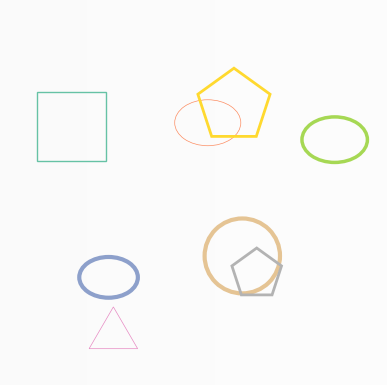[{"shape": "square", "thickness": 1, "radius": 0.45, "center": [0.185, 0.672]}, {"shape": "oval", "thickness": 0.5, "radius": 0.43, "center": [0.536, 0.681]}, {"shape": "oval", "thickness": 3, "radius": 0.38, "center": [0.28, 0.28]}, {"shape": "triangle", "thickness": 0.5, "radius": 0.36, "center": [0.293, 0.13]}, {"shape": "oval", "thickness": 2.5, "radius": 0.42, "center": [0.864, 0.637]}, {"shape": "pentagon", "thickness": 2, "radius": 0.49, "center": [0.604, 0.725]}, {"shape": "circle", "thickness": 3, "radius": 0.49, "center": [0.625, 0.335]}, {"shape": "pentagon", "thickness": 2, "radius": 0.34, "center": [0.662, 0.288]}]